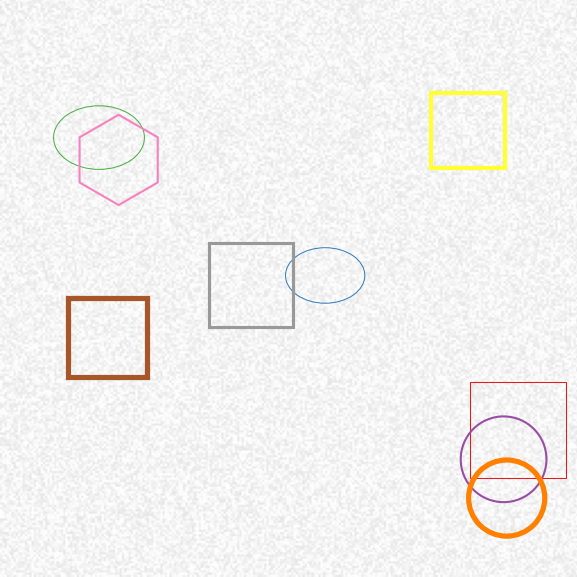[{"shape": "square", "thickness": 0.5, "radius": 0.42, "center": [0.897, 0.254]}, {"shape": "oval", "thickness": 0.5, "radius": 0.34, "center": [0.563, 0.522]}, {"shape": "oval", "thickness": 0.5, "radius": 0.39, "center": [0.171, 0.761]}, {"shape": "circle", "thickness": 1, "radius": 0.37, "center": [0.872, 0.204]}, {"shape": "circle", "thickness": 2.5, "radius": 0.33, "center": [0.877, 0.137]}, {"shape": "square", "thickness": 2, "radius": 0.32, "center": [0.811, 0.773]}, {"shape": "square", "thickness": 2.5, "radius": 0.34, "center": [0.186, 0.415]}, {"shape": "hexagon", "thickness": 1, "radius": 0.39, "center": [0.205, 0.722]}, {"shape": "square", "thickness": 1.5, "radius": 0.36, "center": [0.434, 0.505]}]